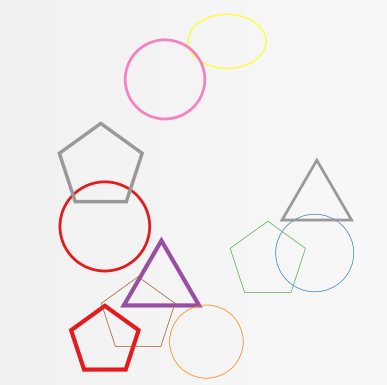[{"shape": "circle", "thickness": 2, "radius": 0.58, "center": [0.271, 0.412]}, {"shape": "pentagon", "thickness": 3, "radius": 0.46, "center": [0.271, 0.114]}, {"shape": "circle", "thickness": 0.5, "radius": 0.5, "center": [0.812, 0.343]}, {"shape": "pentagon", "thickness": 0.5, "radius": 0.51, "center": [0.691, 0.323]}, {"shape": "triangle", "thickness": 3, "radius": 0.56, "center": [0.417, 0.263]}, {"shape": "circle", "thickness": 0.5, "radius": 0.48, "center": [0.533, 0.113]}, {"shape": "oval", "thickness": 1, "radius": 0.5, "center": [0.586, 0.893]}, {"shape": "pentagon", "thickness": 0.5, "radius": 0.5, "center": [0.356, 0.181]}, {"shape": "circle", "thickness": 2, "radius": 0.51, "center": [0.426, 0.794]}, {"shape": "triangle", "thickness": 2, "radius": 0.52, "center": [0.818, 0.48]}, {"shape": "pentagon", "thickness": 2.5, "radius": 0.56, "center": [0.26, 0.567]}]